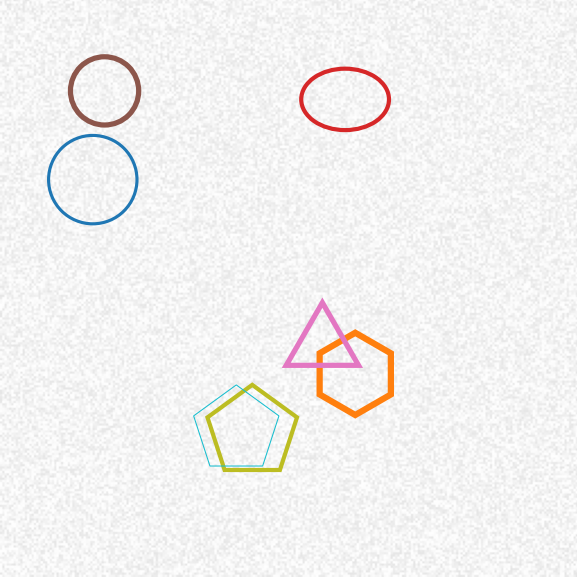[{"shape": "circle", "thickness": 1.5, "radius": 0.38, "center": [0.161, 0.688]}, {"shape": "hexagon", "thickness": 3, "radius": 0.36, "center": [0.615, 0.352]}, {"shape": "oval", "thickness": 2, "radius": 0.38, "center": [0.598, 0.827]}, {"shape": "circle", "thickness": 2.5, "radius": 0.3, "center": [0.181, 0.842]}, {"shape": "triangle", "thickness": 2.5, "radius": 0.36, "center": [0.558, 0.403]}, {"shape": "pentagon", "thickness": 2, "radius": 0.41, "center": [0.437, 0.251]}, {"shape": "pentagon", "thickness": 0.5, "radius": 0.39, "center": [0.409, 0.255]}]